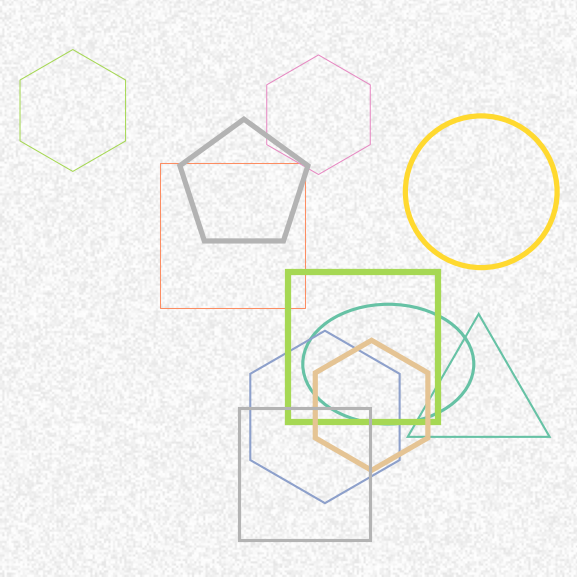[{"shape": "oval", "thickness": 1.5, "radius": 0.74, "center": [0.672, 0.369]}, {"shape": "triangle", "thickness": 1, "radius": 0.71, "center": [0.829, 0.314]}, {"shape": "square", "thickness": 0.5, "radius": 0.63, "center": [0.403, 0.592]}, {"shape": "hexagon", "thickness": 1, "radius": 0.75, "center": [0.563, 0.277]}, {"shape": "hexagon", "thickness": 0.5, "radius": 0.52, "center": [0.552, 0.8]}, {"shape": "square", "thickness": 3, "radius": 0.65, "center": [0.628, 0.398]}, {"shape": "hexagon", "thickness": 0.5, "radius": 0.53, "center": [0.126, 0.808]}, {"shape": "circle", "thickness": 2.5, "radius": 0.66, "center": [0.833, 0.667]}, {"shape": "hexagon", "thickness": 2.5, "radius": 0.56, "center": [0.643, 0.297]}, {"shape": "pentagon", "thickness": 2.5, "radius": 0.58, "center": [0.422, 0.676]}, {"shape": "square", "thickness": 1.5, "radius": 0.57, "center": [0.527, 0.178]}]